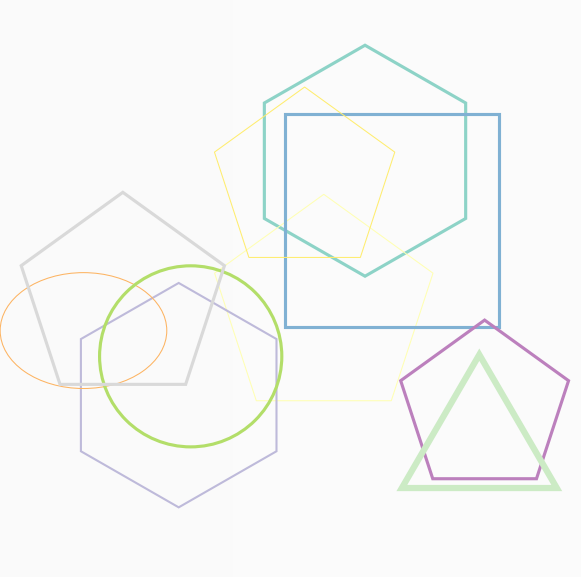[{"shape": "hexagon", "thickness": 1.5, "radius": 1.0, "center": [0.628, 0.721]}, {"shape": "pentagon", "thickness": 0.5, "radius": 0.99, "center": [0.557, 0.465]}, {"shape": "hexagon", "thickness": 1, "radius": 0.97, "center": [0.307, 0.315]}, {"shape": "square", "thickness": 1.5, "radius": 0.92, "center": [0.675, 0.617]}, {"shape": "oval", "thickness": 0.5, "radius": 0.72, "center": [0.144, 0.427]}, {"shape": "circle", "thickness": 1.5, "radius": 0.78, "center": [0.328, 0.382]}, {"shape": "pentagon", "thickness": 1.5, "radius": 0.92, "center": [0.211, 0.482]}, {"shape": "pentagon", "thickness": 1.5, "radius": 0.76, "center": [0.834, 0.293]}, {"shape": "triangle", "thickness": 3, "radius": 0.77, "center": [0.825, 0.231]}, {"shape": "pentagon", "thickness": 0.5, "radius": 0.82, "center": [0.524, 0.685]}]